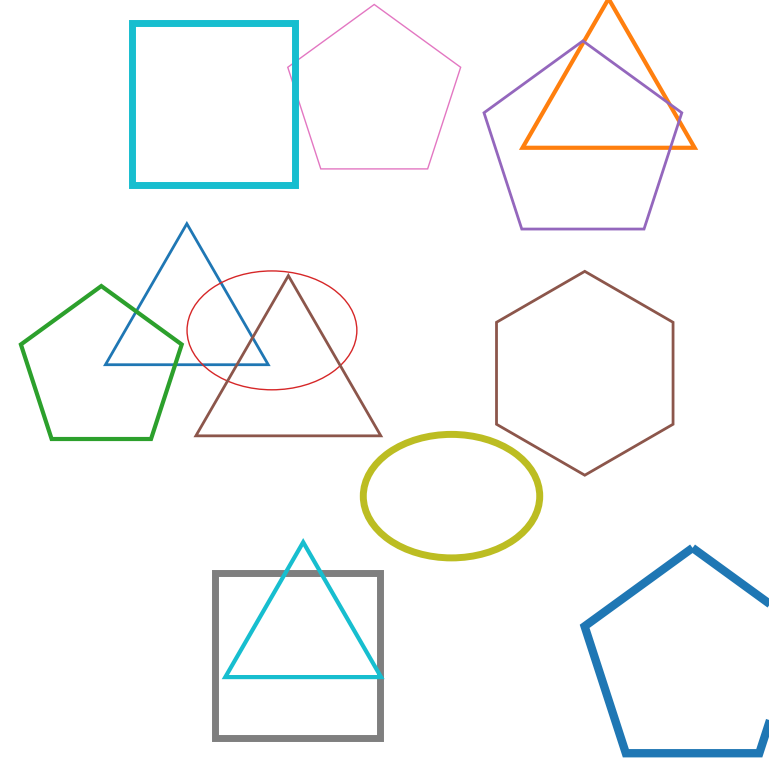[{"shape": "triangle", "thickness": 1, "radius": 0.61, "center": [0.243, 0.587]}, {"shape": "pentagon", "thickness": 3, "radius": 0.74, "center": [0.899, 0.141]}, {"shape": "triangle", "thickness": 1.5, "radius": 0.65, "center": [0.79, 0.873]}, {"shape": "pentagon", "thickness": 1.5, "radius": 0.55, "center": [0.132, 0.519]}, {"shape": "oval", "thickness": 0.5, "radius": 0.55, "center": [0.353, 0.571]}, {"shape": "pentagon", "thickness": 1, "radius": 0.68, "center": [0.757, 0.812]}, {"shape": "triangle", "thickness": 1, "radius": 0.69, "center": [0.374, 0.503]}, {"shape": "hexagon", "thickness": 1, "radius": 0.66, "center": [0.759, 0.515]}, {"shape": "pentagon", "thickness": 0.5, "radius": 0.59, "center": [0.486, 0.876]}, {"shape": "square", "thickness": 2.5, "radius": 0.53, "center": [0.386, 0.149]}, {"shape": "oval", "thickness": 2.5, "radius": 0.57, "center": [0.586, 0.356]}, {"shape": "triangle", "thickness": 1.5, "radius": 0.58, "center": [0.394, 0.179]}, {"shape": "square", "thickness": 2.5, "radius": 0.53, "center": [0.277, 0.865]}]